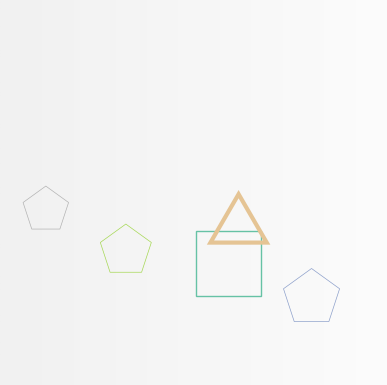[{"shape": "square", "thickness": 1, "radius": 0.42, "center": [0.589, 0.315]}, {"shape": "pentagon", "thickness": 0.5, "radius": 0.38, "center": [0.804, 0.226]}, {"shape": "pentagon", "thickness": 0.5, "radius": 0.35, "center": [0.325, 0.349]}, {"shape": "triangle", "thickness": 3, "radius": 0.42, "center": [0.616, 0.412]}, {"shape": "pentagon", "thickness": 0.5, "radius": 0.31, "center": [0.118, 0.455]}]